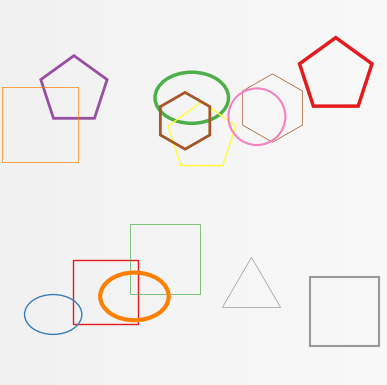[{"shape": "square", "thickness": 1, "radius": 0.42, "center": [0.273, 0.242]}, {"shape": "pentagon", "thickness": 2.5, "radius": 0.49, "center": [0.866, 0.804]}, {"shape": "oval", "thickness": 1, "radius": 0.37, "center": [0.137, 0.183]}, {"shape": "oval", "thickness": 2.5, "radius": 0.47, "center": [0.495, 0.746]}, {"shape": "square", "thickness": 0.5, "radius": 0.45, "center": [0.427, 0.327]}, {"shape": "pentagon", "thickness": 2, "radius": 0.45, "center": [0.191, 0.765]}, {"shape": "square", "thickness": 0.5, "radius": 0.49, "center": [0.103, 0.677]}, {"shape": "oval", "thickness": 3, "radius": 0.44, "center": [0.347, 0.23]}, {"shape": "pentagon", "thickness": 1, "radius": 0.46, "center": [0.521, 0.644]}, {"shape": "hexagon", "thickness": 2, "radius": 0.37, "center": [0.478, 0.686]}, {"shape": "hexagon", "thickness": 0.5, "radius": 0.44, "center": [0.703, 0.719]}, {"shape": "circle", "thickness": 1.5, "radius": 0.37, "center": [0.663, 0.697]}, {"shape": "triangle", "thickness": 0.5, "radius": 0.43, "center": [0.649, 0.245]}, {"shape": "square", "thickness": 1.5, "radius": 0.44, "center": [0.889, 0.191]}]